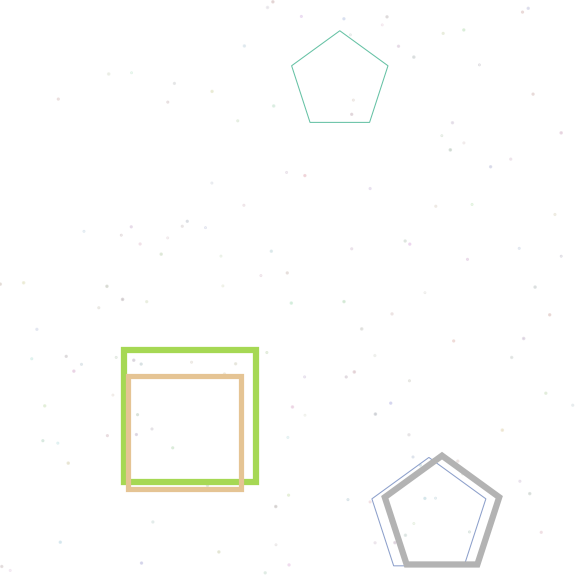[{"shape": "pentagon", "thickness": 0.5, "radius": 0.44, "center": [0.588, 0.858]}, {"shape": "pentagon", "thickness": 0.5, "radius": 0.52, "center": [0.743, 0.103]}, {"shape": "square", "thickness": 3, "radius": 0.57, "center": [0.328, 0.278]}, {"shape": "square", "thickness": 2.5, "radius": 0.49, "center": [0.32, 0.25]}, {"shape": "pentagon", "thickness": 3, "radius": 0.52, "center": [0.765, 0.106]}]